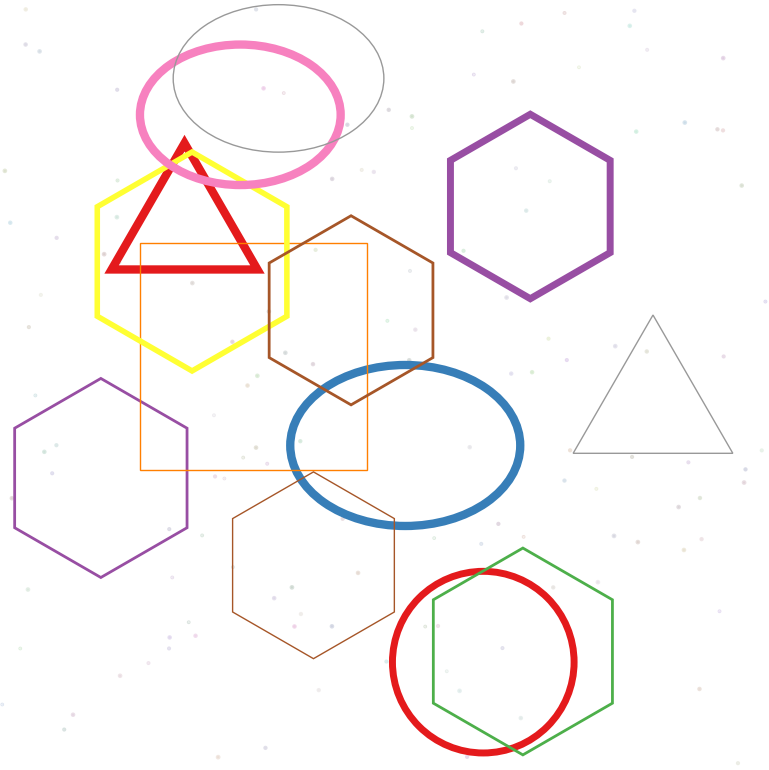[{"shape": "triangle", "thickness": 3, "radius": 0.55, "center": [0.24, 0.705]}, {"shape": "circle", "thickness": 2.5, "radius": 0.59, "center": [0.628, 0.14]}, {"shape": "oval", "thickness": 3, "radius": 0.75, "center": [0.526, 0.421]}, {"shape": "hexagon", "thickness": 1, "radius": 0.67, "center": [0.679, 0.154]}, {"shape": "hexagon", "thickness": 1, "radius": 0.65, "center": [0.131, 0.379]}, {"shape": "hexagon", "thickness": 2.5, "radius": 0.6, "center": [0.689, 0.732]}, {"shape": "square", "thickness": 0.5, "radius": 0.73, "center": [0.329, 0.537]}, {"shape": "hexagon", "thickness": 2, "radius": 0.71, "center": [0.249, 0.66]}, {"shape": "hexagon", "thickness": 0.5, "radius": 0.61, "center": [0.407, 0.266]}, {"shape": "hexagon", "thickness": 1, "radius": 0.61, "center": [0.456, 0.597]}, {"shape": "oval", "thickness": 3, "radius": 0.65, "center": [0.312, 0.851]}, {"shape": "oval", "thickness": 0.5, "radius": 0.68, "center": [0.362, 0.898]}, {"shape": "triangle", "thickness": 0.5, "radius": 0.6, "center": [0.848, 0.471]}]